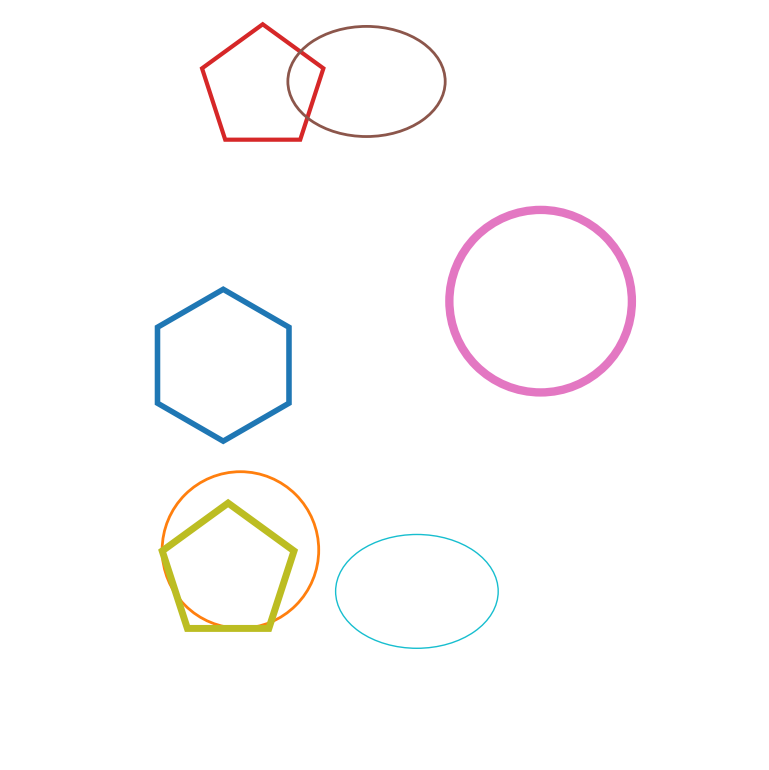[{"shape": "hexagon", "thickness": 2, "radius": 0.49, "center": [0.29, 0.526]}, {"shape": "circle", "thickness": 1, "radius": 0.51, "center": [0.312, 0.286]}, {"shape": "pentagon", "thickness": 1.5, "radius": 0.41, "center": [0.341, 0.886]}, {"shape": "oval", "thickness": 1, "radius": 0.51, "center": [0.476, 0.894]}, {"shape": "circle", "thickness": 3, "radius": 0.59, "center": [0.702, 0.609]}, {"shape": "pentagon", "thickness": 2.5, "radius": 0.45, "center": [0.296, 0.257]}, {"shape": "oval", "thickness": 0.5, "radius": 0.53, "center": [0.541, 0.232]}]